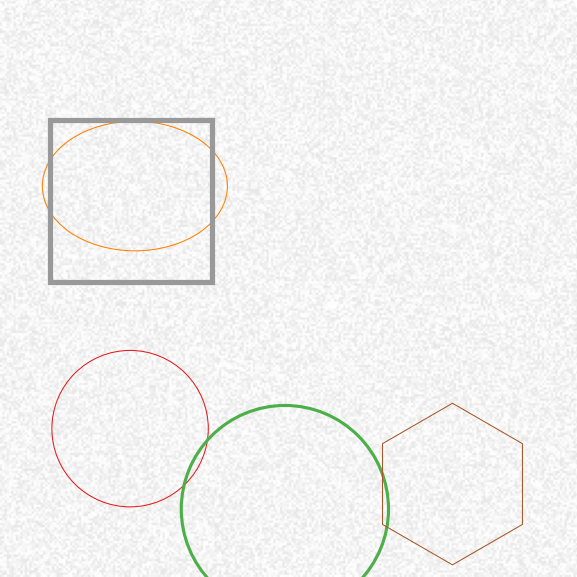[{"shape": "circle", "thickness": 0.5, "radius": 0.68, "center": [0.225, 0.257]}, {"shape": "circle", "thickness": 1.5, "radius": 0.9, "center": [0.493, 0.118]}, {"shape": "oval", "thickness": 0.5, "radius": 0.8, "center": [0.234, 0.677]}, {"shape": "hexagon", "thickness": 0.5, "radius": 0.7, "center": [0.784, 0.161]}, {"shape": "square", "thickness": 2.5, "radius": 0.7, "center": [0.228, 0.652]}]